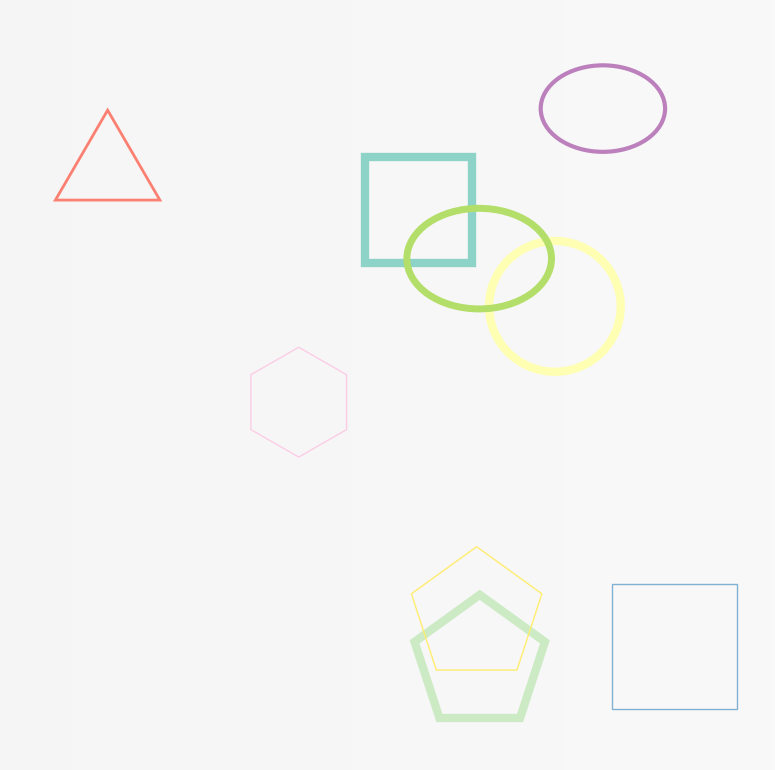[{"shape": "square", "thickness": 3, "radius": 0.34, "center": [0.54, 0.727]}, {"shape": "circle", "thickness": 3, "radius": 0.42, "center": [0.716, 0.602]}, {"shape": "triangle", "thickness": 1, "radius": 0.39, "center": [0.139, 0.779]}, {"shape": "square", "thickness": 0.5, "radius": 0.4, "center": [0.87, 0.161]}, {"shape": "oval", "thickness": 2.5, "radius": 0.47, "center": [0.618, 0.664]}, {"shape": "hexagon", "thickness": 0.5, "radius": 0.36, "center": [0.385, 0.478]}, {"shape": "oval", "thickness": 1.5, "radius": 0.4, "center": [0.778, 0.859]}, {"shape": "pentagon", "thickness": 3, "radius": 0.44, "center": [0.619, 0.139]}, {"shape": "pentagon", "thickness": 0.5, "radius": 0.44, "center": [0.615, 0.201]}]